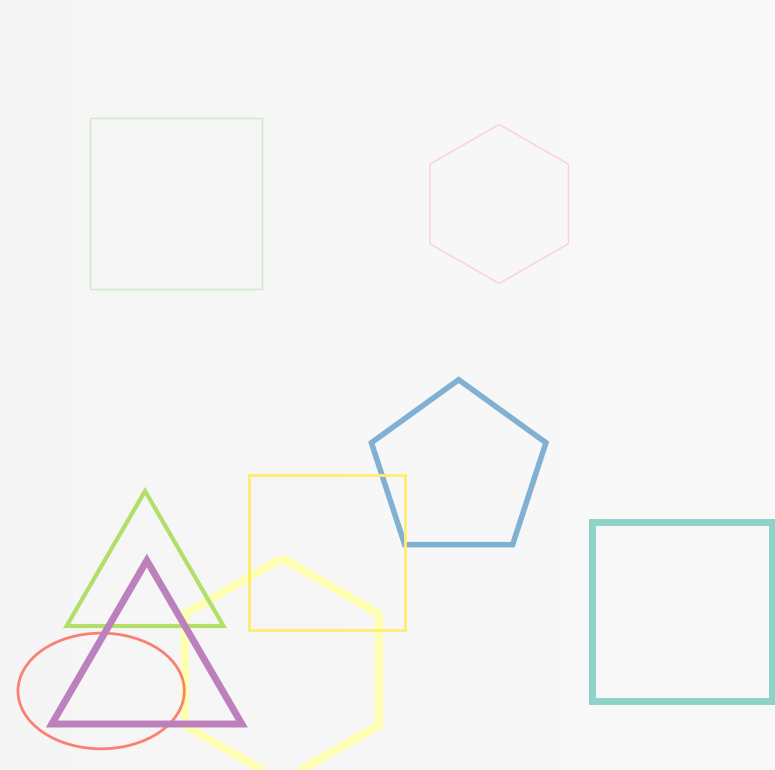[{"shape": "square", "thickness": 2.5, "radius": 0.58, "center": [0.88, 0.205]}, {"shape": "hexagon", "thickness": 3, "radius": 0.72, "center": [0.364, 0.13]}, {"shape": "oval", "thickness": 1, "radius": 0.54, "center": [0.13, 0.103]}, {"shape": "pentagon", "thickness": 2, "radius": 0.59, "center": [0.592, 0.388]}, {"shape": "triangle", "thickness": 1.5, "radius": 0.58, "center": [0.187, 0.245]}, {"shape": "hexagon", "thickness": 0.5, "radius": 0.52, "center": [0.644, 0.735]}, {"shape": "triangle", "thickness": 2.5, "radius": 0.71, "center": [0.189, 0.131]}, {"shape": "square", "thickness": 0.5, "radius": 0.55, "center": [0.227, 0.735]}, {"shape": "square", "thickness": 1, "radius": 0.5, "center": [0.422, 0.282]}]